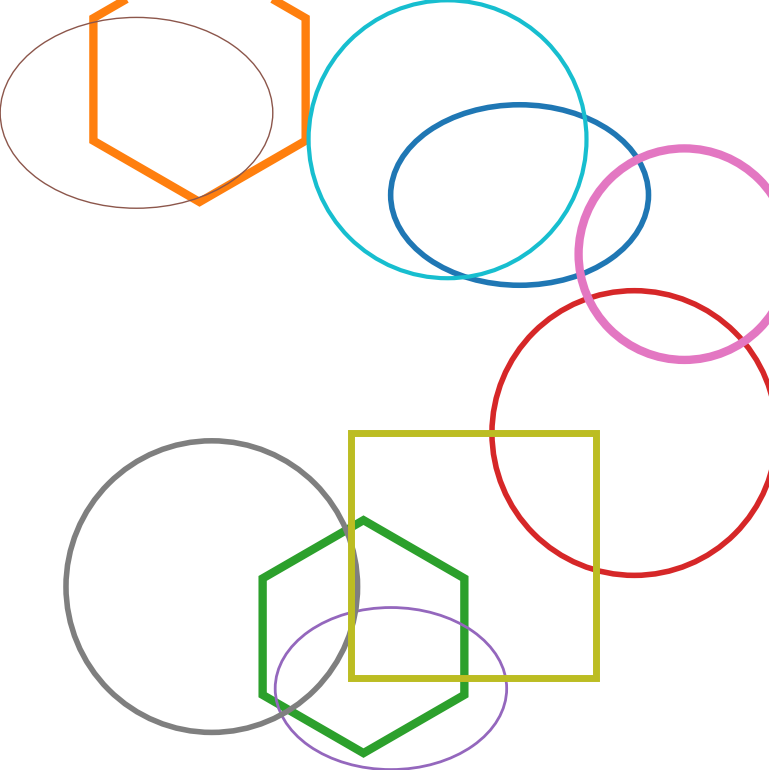[{"shape": "oval", "thickness": 2, "radius": 0.84, "center": [0.675, 0.747]}, {"shape": "hexagon", "thickness": 3, "radius": 0.8, "center": [0.259, 0.897]}, {"shape": "hexagon", "thickness": 3, "radius": 0.76, "center": [0.472, 0.173]}, {"shape": "circle", "thickness": 2, "radius": 0.92, "center": [0.824, 0.438]}, {"shape": "oval", "thickness": 1, "radius": 0.75, "center": [0.508, 0.106]}, {"shape": "oval", "thickness": 0.5, "radius": 0.89, "center": [0.177, 0.853]}, {"shape": "circle", "thickness": 3, "radius": 0.69, "center": [0.889, 0.67]}, {"shape": "circle", "thickness": 2, "radius": 0.95, "center": [0.275, 0.238]}, {"shape": "square", "thickness": 2.5, "radius": 0.8, "center": [0.615, 0.278]}, {"shape": "circle", "thickness": 1.5, "radius": 0.9, "center": [0.581, 0.819]}]